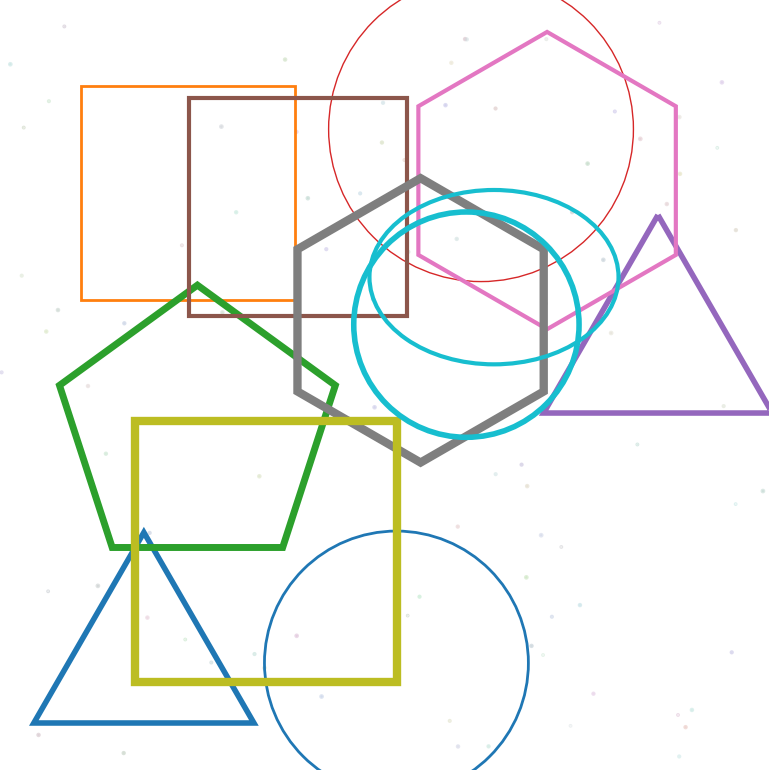[{"shape": "circle", "thickness": 1, "radius": 0.86, "center": [0.515, 0.139]}, {"shape": "triangle", "thickness": 2, "radius": 0.83, "center": [0.187, 0.144]}, {"shape": "square", "thickness": 1, "radius": 0.69, "center": [0.244, 0.749]}, {"shape": "pentagon", "thickness": 2.5, "radius": 0.94, "center": [0.256, 0.441]}, {"shape": "circle", "thickness": 0.5, "radius": 0.99, "center": [0.625, 0.832]}, {"shape": "triangle", "thickness": 2, "radius": 0.86, "center": [0.854, 0.549]}, {"shape": "square", "thickness": 1.5, "radius": 0.71, "center": [0.387, 0.731]}, {"shape": "hexagon", "thickness": 1.5, "radius": 0.97, "center": [0.711, 0.765]}, {"shape": "hexagon", "thickness": 3, "radius": 0.92, "center": [0.546, 0.584]}, {"shape": "square", "thickness": 3, "radius": 0.85, "center": [0.345, 0.284]}, {"shape": "oval", "thickness": 1.5, "radius": 0.81, "center": [0.642, 0.64]}, {"shape": "circle", "thickness": 2, "radius": 0.73, "center": [0.606, 0.578]}]